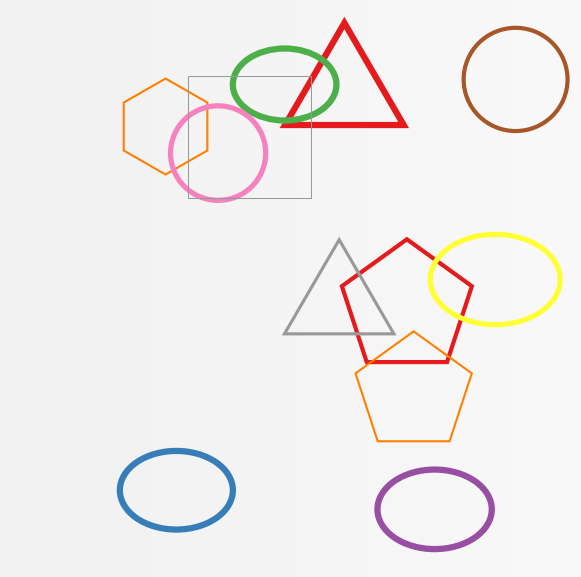[{"shape": "triangle", "thickness": 3, "radius": 0.59, "center": [0.592, 0.842]}, {"shape": "pentagon", "thickness": 2, "radius": 0.59, "center": [0.7, 0.467]}, {"shape": "oval", "thickness": 3, "radius": 0.49, "center": [0.303, 0.15]}, {"shape": "oval", "thickness": 3, "radius": 0.45, "center": [0.49, 0.853]}, {"shape": "oval", "thickness": 3, "radius": 0.49, "center": [0.748, 0.117]}, {"shape": "pentagon", "thickness": 1, "radius": 0.53, "center": [0.712, 0.32]}, {"shape": "hexagon", "thickness": 1, "radius": 0.42, "center": [0.285, 0.78]}, {"shape": "oval", "thickness": 2.5, "radius": 0.56, "center": [0.852, 0.515]}, {"shape": "circle", "thickness": 2, "radius": 0.45, "center": [0.887, 0.862]}, {"shape": "circle", "thickness": 2.5, "radius": 0.41, "center": [0.375, 0.734]}, {"shape": "square", "thickness": 0.5, "radius": 0.53, "center": [0.429, 0.762]}, {"shape": "triangle", "thickness": 1.5, "radius": 0.54, "center": [0.584, 0.475]}]